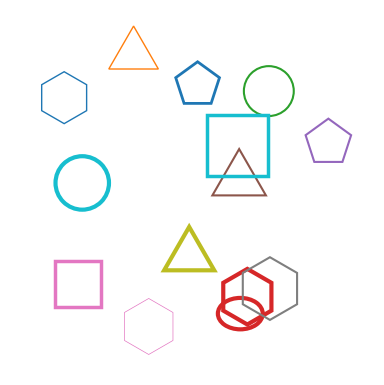[{"shape": "pentagon", "thickness": 2, "radius": 0.3, "center": [0.513, 0.78]}, {"shape": "hexagon", "thickness": 1, "radius": 0.34, "center": [0.167, 0.746]}, {"shape": "triangle", "thickness": 1, "radius": 0.37, "center": [0.347, 0.858]}, {"shape": "circle", "thickness": 1.5, "radius": 0.32, "center": [0.698, 0.763]}, {"shape": "oval", "thickness": 3, "radius": 0.29, "center": [0.624, 0.185]}, {"shape": "hexagon", "thickness": 3, "radius": 0.36, "center": [0.642, 0.229]}, {"shape": "pentagon", "thickness": 1.5, "radius": 0.31, "center": [0.853, 0.63]}, {"shape": "triangle", "thickness": 1.5, "radius": 0.4, "center": [0.621, 0.533]}, {"shape": "hexagon", "thickness": 0.5, "radius": 0.36, "center": [0.386, 0.152]}, {"shape": "square", "thickness": 2.5, "radius": 0.3, "center": [0.203, 0.263]}, {"shape": "hexagon", "thickness": 1.5, "radius": 0.41, "center": [0.701, 0.25]}, {"shape": "triangle", "thickness": 3, "radius": 0.38, "center": [0.491, 0.335]}, {"shape": "square", "thickness": 2.5, "radius": 0.4, "center": [0.618, 0.622]}, {"shape": "circle", "thickness": 3, "radius": 0.35, "center": [0.214, 0.525]}]